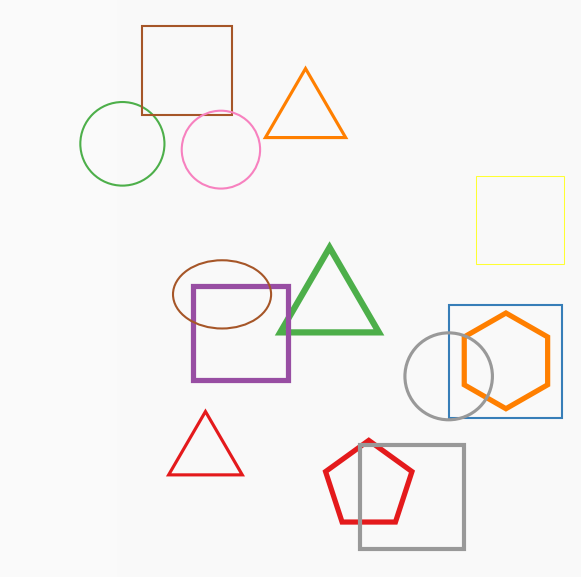[{"shape": "pentagon", "thickness": 2.5, "radius": 0.39, "center": [0.634, 0.158]}, {"shape": "triangle", "thickness": 1.5, "radius": 0.37, "center": [0.353, 0.213]}, {"shape": "square", "thickness": 1, "radius": 0.49, "center": [0.87, 0.374]}, {"shape": "triangle", "thickness": 3, "radius": 0.49, "center": [0.567, 0.473]}, {"shape": "circle", "thickness": 1, "radius": 0.36, "center": [0.211, 0.75]}, {"shape": "square", "thickness": 2.5, "radius": 0.41, "center": [0.414, 0.423]}, {"shape": "triangle", "thickness": 1.5, "radius": 0.4, "center": [0.526, 0.801]}, {"shape": "hexagon", "thickness": 2.5, "radius": 0.41, "center": [0.87, 0.374]}, {"shape": "square", "thickness": 0.5, "radius": 0.38, "center": [0.894, 0.619]}, {"shape": "oval", "thickness": 1, "radius": 0.42, "center": [0.382, 0.489]}, {"shape": "square", "thickness": 1, "radius": 0.39, "center": [0.322, 0.877]}, {"shape": "circle", "thickness": 1, "radius": 0.34, "center": [0.38, 0.74]}, {"shape": "square", "thickness": 2, "radius": 0.45, "center": [0.709, 0.138]}, {"shape": "circle", "thickness": 1.5, "radius": 0.38, "center": [0.772, 0.347]}]